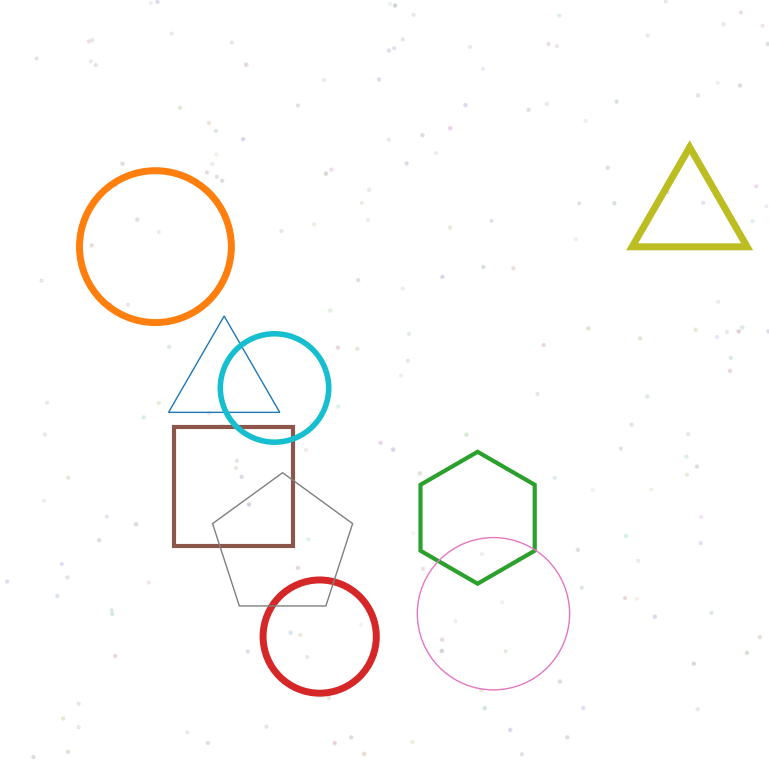[{"shape": "triangle", "thickness": 0.5, "radius": 0.42, "center": [0.291, 0.506]}, {"shape": "circle", "thickness": 2.5, "radius": 0.49, "center": [0.202, 0.68]}, {"shape": "hexagon", "thickness": 1.5, "radius": 0.43, "center": [0.62, 0.328]}, {"shape": "circle", "thickness": 2.5, "radius": 0.37, "center": [0.415, 0.173]}, {"shape": "square", "thickness": 1.5, "radius": 0.39, "center": [0.303, 0.369]}, {"shape": "circle", "thickness": 0.5, "radius": 0.49, "center": [0.641, 0.203]}, {"shape": "pentagon", "thickness": 0.5, "radius": 0.48, "center": [0.367, 0.29]}, {"shape": "triangle", "thickness": 2.5, "radius": 0.43, "center": [0.896, 0.723]}, {"shape": "circle", "thickness": 2, "radius": 0.35, "center": [0.357, 0.496]}]